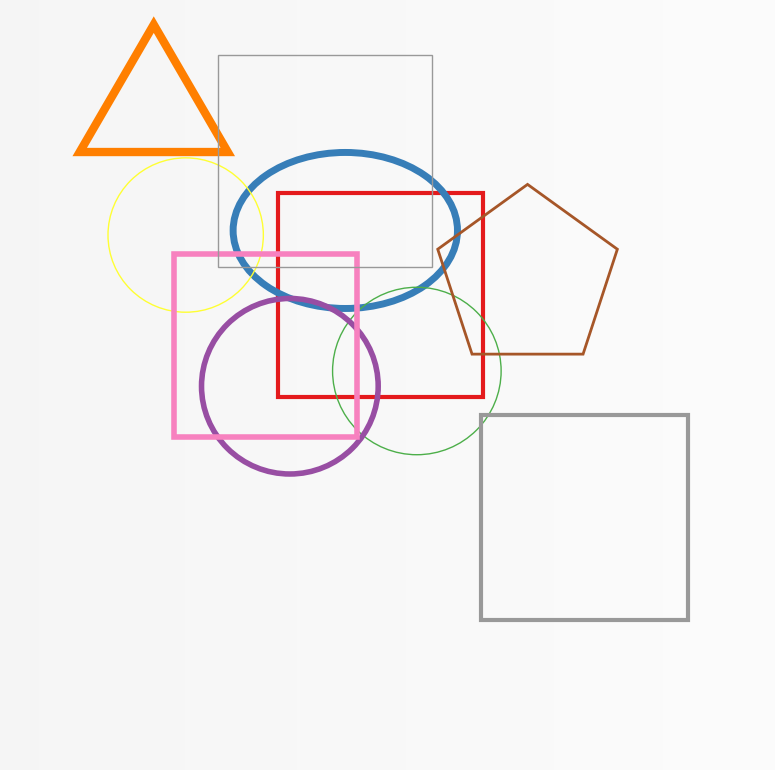[{"shape": "square", "thickness": 1.5, "radius": 0.66, "center": [0.492, 0.617]}, {"shape": "oval", "thickness": 2.5, "radius": 0.72, "center": [0.446, 0.701]}, {"shape": "circle", "thickness": 0.5, "radius": 0.54, "center": [0.538, 0.518]}, {"shape": "circle", "thickness": 2, "radius": 0.57, "center": [0.374, 0.498]}, {"shape": "triangle", "thickness": 3, "radius": 0.55, "center": [0.198, 0.858]}, {"shape": "circle", "thickness": 0.5, "radius": 0.5, "center": [0.24, 0.695]}, {"shape": "pentagon", "thickness": 1, "radius": 0.61, "center": [0.681, 0.639]}, {"shape": "square", "thickness": 2, "radius": 0.59, "center": [0.343, 0.551]}, {"shape": "square", "thickness": 0.5, "radius": 0.69, "center": [0.419, 0.791]}, {"shape": "square", "thickness": 1.5, "radius": 0.66, "center": [0.754, 0.328]}]